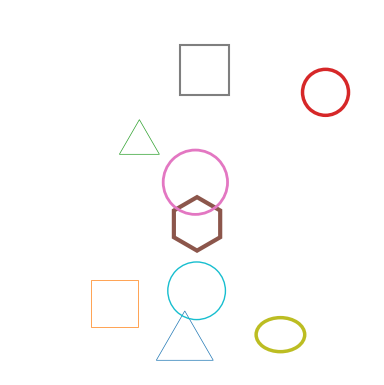[{"shape": "triangle", "thickness": 0.5, "radius": 0.43, "center": [0.48, 0.107]}, {"shape": "square", "thickness": 0.5, "radius": 0.31, "center": [0.297, 0.211]}, {"shape": "triangle", "thickness": 0.5, "radius": 0.3, "center": [0.362, 0.629]}, {"shape": "circle", "thickness": 2.5, "radius": 0.3, "center": [0.846, 0.76]}, {"shape": "hexagon", "thickness": 3, "radius": 0.35, "center": [0.512, 0.418]}, {"shape": "circle", "thickness": 2, "radius": 0.42, "center": [0.507, 0.527]}, {"shape": "square", "thickness": 1.5, "radius": 0.32, "center": [0.531, 0.818]}, {"shape": "oval", "thickness": 2.5, "radius": 0.32, "center": [0.728, 0.131]}, {"shape": "circle", "thickness": 1, "radius": 0.37, "center": [0.511, 0.245]}]